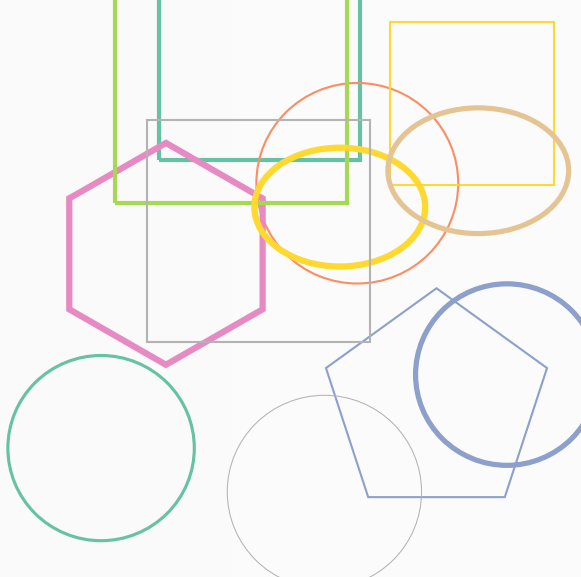[{"shape": "circle", "thickness": 1.5, "radius": 0.8, "center": [0.174, 0.223]}, {"shape": "square", "thickness": 2, "radius": 0.87, "center": [0.446, 0.895]}, {"shape": "circle", "thickness": 1, "radius": 0.87, "center": [0.615, 0.682]}, {"shape": "pentagon", "thickness": 1, "radius": 1.0, "center": [0.751, 0.3]}, {"shape": "circle", "thickness": 2.5, "radius": 0.79, "center": [0.872, 0.351]}, {"shape": "hexagon", "thickness": 3, "radius": 0.96, "center": [0.286, 0.56]}, {"shape": "square", "thickness": 2, "radius": 1.0, "center": [0.397, 0.847]}, {"shape": "oval", "thickness": 3, "radius": 0.73, "center": [0.585, 0.641]}, {"shape": "square", "thickness": 1, "radius": 0.71, "center": [0.812, 0.82]}, {"shape": "oval", "thickness": 2.5, "radius": 0.78, "center": [0.823, 0.704]}, {"shape": "square", "thickness": 1, "radius": 0.96, "center": [0.445, 0.599]}, {"shape": "circle", "thickness": 0.5, "radius": 0.84, "center": [0.558, 0.148]}]